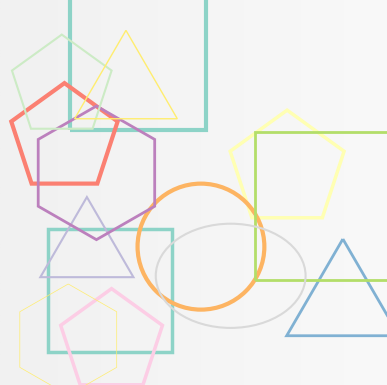[{"shape": "square", "thickness": 3, "radius": 0.88, "center": [0.356, 0.839]}, {"shape": "square", "thickness": 2.5, "radius": 0.8, "center": [0.285, 0.246]}, {"shape": "pentagon", "thickness": 2.5, "radius": 0.77, "center": [0.741, 0.559]}, {"shape": "triangle", "thickness": 1.5, "radius": 0.69, "center": [0.224, 0.349]}, {"shape": "pentagon", "thickness": 3, "radius": 0.72, "center": [0.166, 0.64]}, {"shape": "triangle", "thickness": 2, "radius": 0.84, "center": [0.885, 0.212]}, {"shape": "circle", "thickness": 3, "radius": 0.82, "center": [0.519, 0.359]}, {"shape": "square", "thickness": 2, "radius": 0.97, "center": [0.852, 0.465]}, {"shape": "pentagon", "thickness": 2.5, "radius": 0.69, "center": [0.288, 0.112]}, {"shape": "oval", "thickness": 1.5, "radius": 0.97, "center": [0.595, 0.284]}, {"shape": "hexagon", "thickness": 2, "radius": 0.87, "center": [0.249, 0.551]}, {"shape": "pentagon", "thickness": 1.5, "radius": 0.68, "center": [0.159, 0.775]}, {"shape": "triangle", "thickness": 1, "radius": 0.77, "center": [0.325, 0.768]}, {"shape": "hexagon", "thickness": 0.5, "radius": 0.72, "center": [0.176, 0.118]}]